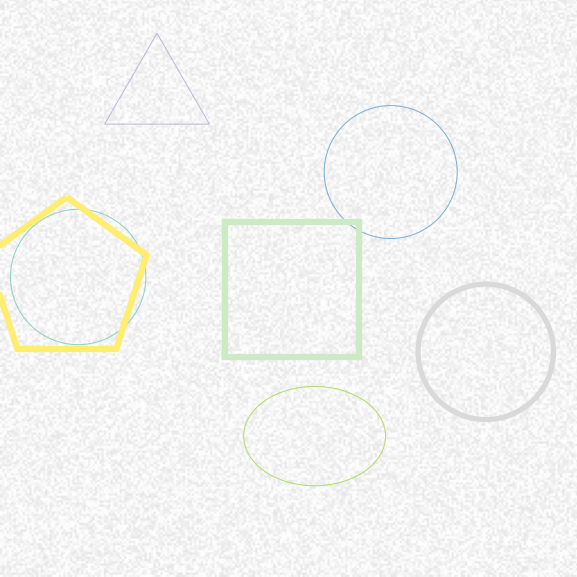[{"shape": "circle", "thickness": 0.5, "radius": 0.59, "center": [0.135, 0.519]}, {"shape": "triangle", "thickness": 0.5, "radius": 0.52, "center": [0.272, 0.837]}, {"shape": "circle", "thickness": 0.5, "radius": 0.58, "center": [0.677, 0.701]}, {"shape": "oval", "thickness": 0.5, "radius": 0.61, "center": [0.545, 0.244]}, {"shape": "circle", "thickness": 2.5, "radius": 0.59, "center": [0.841, 0.39]}, {"shape": "square", "thickness": 3, "radius": 0.58, "center": [0.506, 0.498]}, {"shape": "pentagon", "thickness": 3, "radius": 0.73, "center": [0.116, 0.512]}]